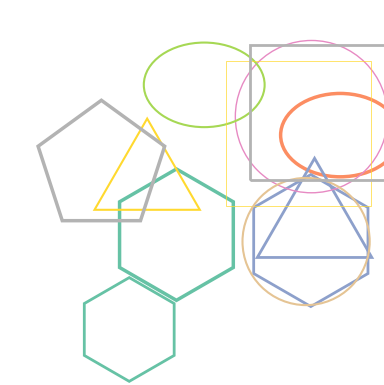[{"shape": "hexagon", "thickness": 2, "radius": 0.67, "center": [0.336, 0.144]}, {"shape": "hexagon", "thickness": 2.5, "radius": 0.85, "center": [0.458, 0.39]}, {"shape": "oval", "thickness": 2.5, "radius": 0.77, "center": [0.884, 0.649]}, {"shape": "triangle", "thickness": 2, "radius": 0.86, "center": [0.817, 0.417]}, {"shape": "hexagon", "thickness": 2, "radius": 0.86, "center": [0.807, 0.375]}, {"shape": "circle", "thickness": 1, "radius": 0.99, "center": [0.809, 0.697]}, {"shape": "oval", "thickness": 1.5, "radius": 0.78, "center": [0.53, 0.78]}, {"shape": "square", "thickness": 0.5, "radius": 0.94, "center": [0.775, 0.653]}, {"shape": "triangle", "thickness": 1.5, "radius": 0.79, "center": [0.382, 0.534]}, {"shape": "circle", "thickness": 1.5, "radius": 0.83, "center": [0.795, 0.373]}, {"shape": "pentagon", "thickness": 2.5, "radius": 0.86, "center": [0.263, 0.567]}, {"shape": "square", "thickness": 2, "radius": 0.88, "center": [0.825, 0.708]}]